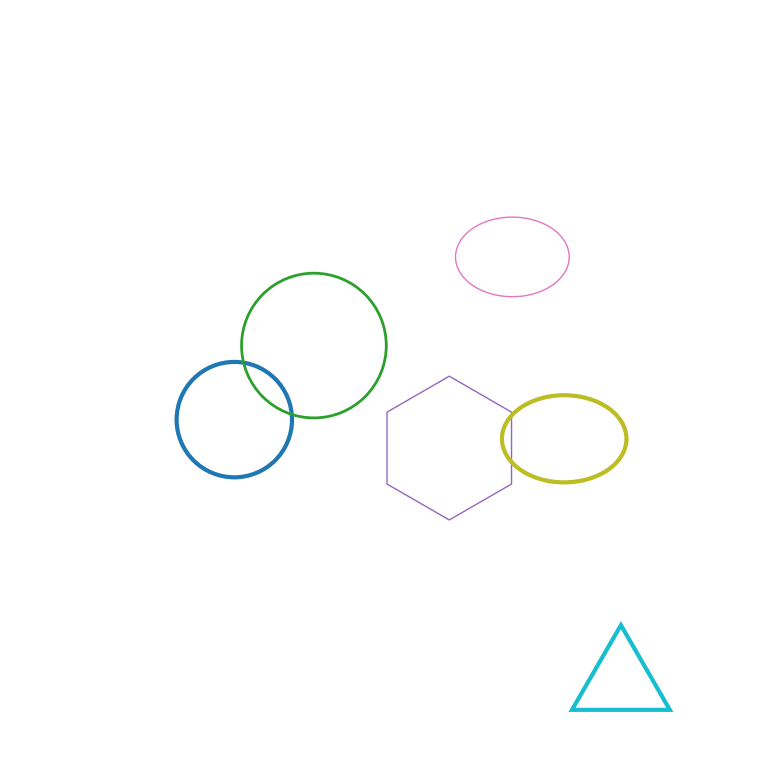[{"shape": "circle", "thickness": 1.5, "radius": 0.37, "center": [0.304, 0.455]}, {"shape": "circle", "thickness": 1, "radius": 0.47, "center": [0.408, 0.551]}, {"shape": "hexagon", "thickness": 0.5, "radius": 0.47, "center": [0.583, 0.418]}, {"shape": "oval", "thickness": 0.5, "radius": 0.37, "center": [0.665, 0.666]}, {"shape": "oval", "thickness": 1.5, "radius": 0.4, "center": [0.733, 0.43]}, {"shape": "triangle", "thickness": 1.5, "radius": 0.37, "center": [0.806, 0.115]}]